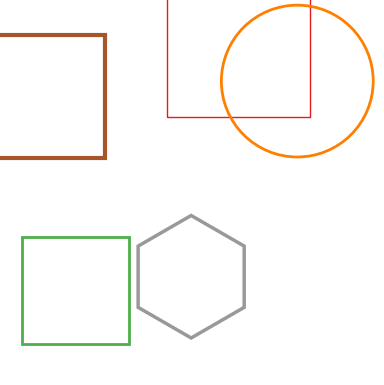[{"shape": "square", "thickness": 1, "radius": 0.93, "center": [0.619, 0.88]}, {"shape": "square", "thickness": 2, "radius": 0.69, "center": [0.196, 0.246]}, {"shape": "circle", "thickness": 2, "radius": 0.99, "center": [0.772, 0.789]}, {"shape": "square", "thickness": 3, "radius": 0.8, "center": [0.112, 0.75]}, {"shape": "hexagon", "thickness": 2.5, "radius": 0.8, "center": [0.497, 0.281]}]